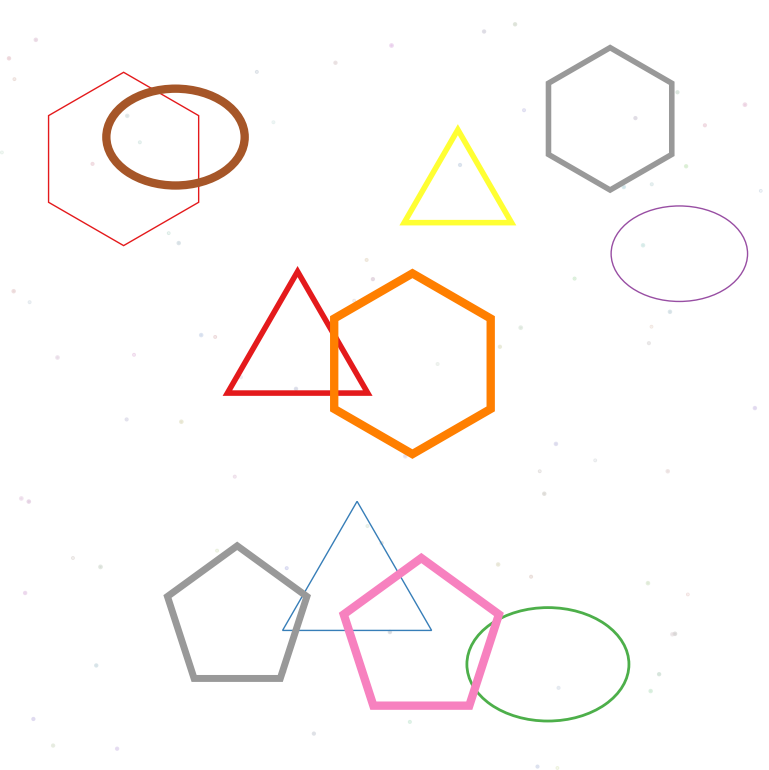[{"shape": "triangle", "thickness": 2, "radius": 0.53, "center": [0.386, 0.542]}, {"shape": "hexagon", "thickness": 0.5, "radius": 0.56, "center": [0.161, 0.794]}, {"shape": "triangle", "thickness": 0.5, "radius": 0.56, "center": [0.464, 0.237]}, {"shape": "oval", "thickness": 1, "radius": 0.53, "center": [0.712, 0.137]}, {"shape": "oval", "thickness": 0.5, "radius": 0.44, "center": [0.882, 0.671]}, {"shape": "hexagon", "thickness": 3, "radius": 0.59, "center": [0.536, 0.528]}, {"shape": "triangle", "thickness": 2, "radius": 0.4, "center": [0.595, 0.751]}, {"shape": "oval", "thickness": 3, "radius": 0.45, "center": [0.228, 0.822]}, {"shape": "pentagon", "thickness": 3, "radius": 0.53, "center": [0.547, 0.169]}, {"shape": "hexagon", "thickness": 2, "radius": 0.46, "center": [0.792, 0.846]}, {"shape": "pentagon", "thickness": 2.5, "radius": 0.48, "center": [0.308, 0.196]}]